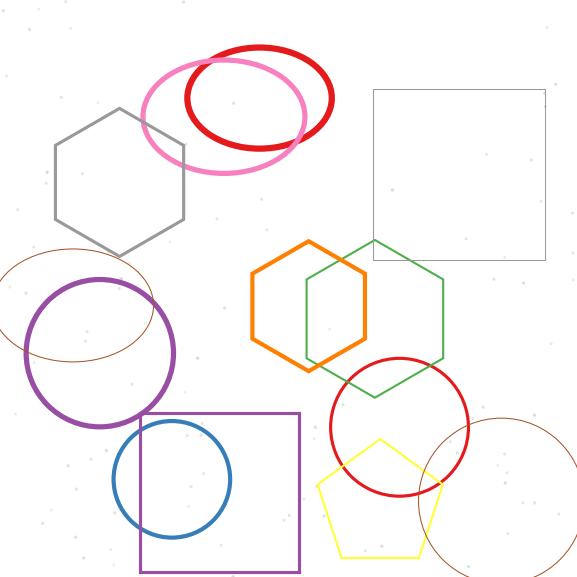[{"shape": "oval", "thickness": 3, "radius": 0.63, "center": [0.449, 0.829]}, {"shape": "circle", "thickness": 1.5, "radius": 0.6, "center": [0.692, 0.259]}, {"shape": "circle", "thickness": 2, "radius": 0.5, "center": [0.298, 0.169]}, {"shape": "hexagon", "thickness": 1, "radius": 0.68, "center": [0.649, 0.447]}, {"shape": "circle", "thickness": 2.5, "radius": 0.64, "center": [0.173, 0.388]}, {"shape": "square", "thickness": 1.5, "radius": 0.69, "center": [0.38, 0.146]}, {"shape": "hexagon", "thickness": 2, "radius": 0.56, "center": [0.535, 0.469]}, {"shape": "pentagon", "thickness": 1, "radius": 0.57, "center": [0.658, 0.125]}, {"shape": "oval", "thickness": 0.5, "radius": 0.7, "center": [0.126, 0.47]}, {"shape": "circle", "thickness": 0.5, "radius": 0.72, "center": [0.868, 0.132]}, {"shape": "oval", "thickness": 2.5, "radius": 0.7, "center": [0.388, 0.797]}, {"shape": "hexagon", "thickness": 1.5, "radius": 0.64, "center": [0.207, 0.683]}, {"shape": "square", "thickness": 0.5, "radius": 0.74, "center": [0.795, 0.697]}]